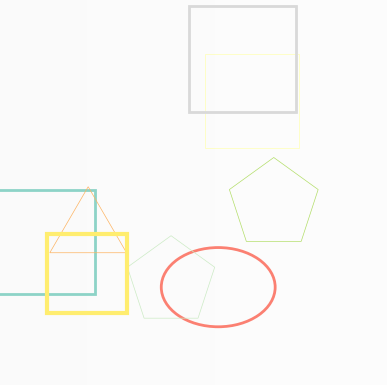[{"shape": "square", "thickness": 2, "radius": 0.67, "center": [0.109, 0.371]}, {"shape": "square", "thickness": 0.5, "radius": 0.61, "center": [0.65, 0.738]}, {"shape": "oval", "thickness": 2, "radius": 0.73, "center": [0.563, 0.254]}, {"shape": "triangle", "thickness": 0.5, "radius": 0.57, "center": [0.228, 0.401]}, {"shape": "pentagon", "thickness": 0.5, "radius": 0.6, "center": [0.706, 0.47]}, {"shape": "square", "thickness": 2, "radius": 0.69, "center": [0.626, 0.847]}, {"shape": "pentagon", "thickness": 0.5, "radius": 0.59, "center": [0.441, 0.269]}, {"shape": "square", "thickness": 3, "radius": 0.51, "center": [0.225, 0.289]}]